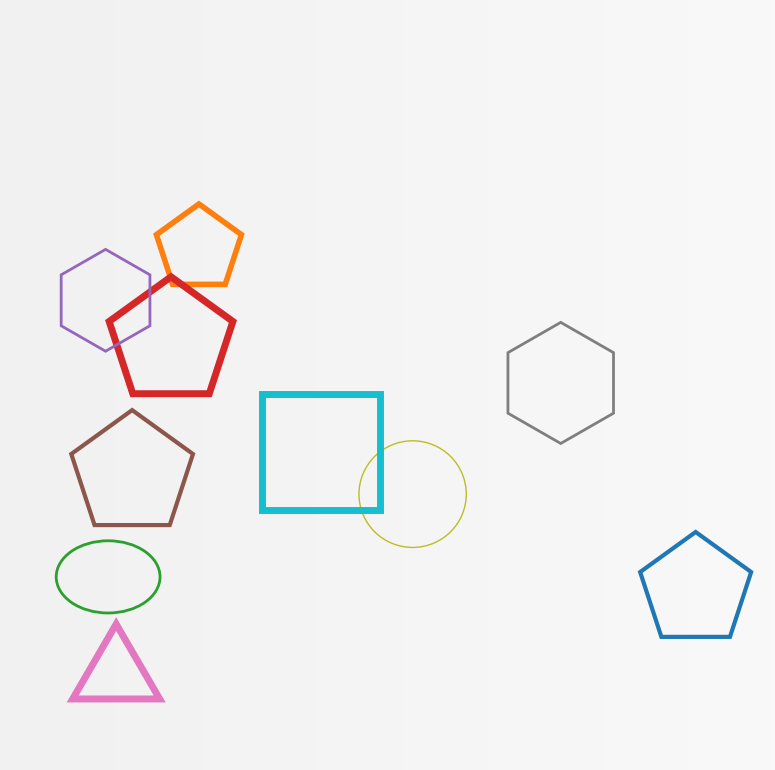[{"shape": "pentagon", "thickness": 1.5, "radius": 0.38, "center": [0.898, 0.234]}, {"shape": "pentagon", "thickness": 2, "radius": 0.29, "center": [0.257, 0.677]}, {"shape": "oval", "thickness": 1, "radius": 0.33, "center": [0.14, 0.251]}, {"shape": "pentagon", "thickness": 2.5, "radius": 0.42, "center": [0.221, 0.557]}, {"shape": "hexagon", "thickness": 1, "radius": 0.33, "center": [0.136, 0.61]}, {"shape": "pentagon", "thickness": 1.5, "radius": 0.41, "center": [0.17, 0.385]}, {"shape": "triangle", "thickness": 2.5, "radius": 0.32, "center": [0.15, 0.125]}, {"shape": "hexagon", "thickness": 1, "radius": 0.39, "center": [0.724, 0.503]}, {"shape": "circle", "thickness": 0.5, "radius": 0.35, "center": [0.532, 0.358]}, {"shape": "square", "thickness": 2.5, "radius": 0.38, "center": [0.414, 0.413]}]